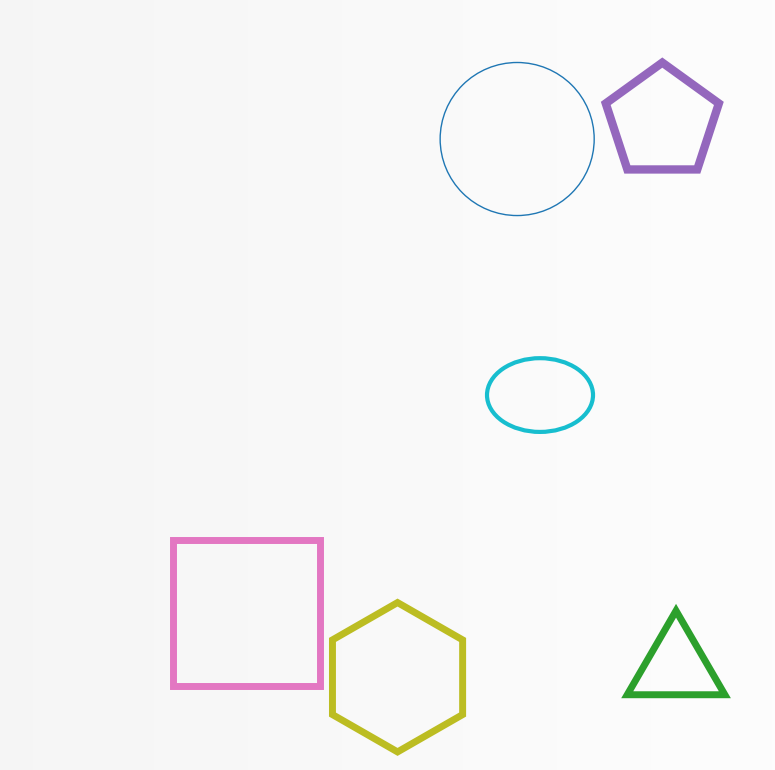[{"shape": "circle", "thickness": 0.5, "radius": 0.5, "center": [0.667, 0.819]}, {"shape": "triangle", "thickness": 2.5, "radius": 0.36, "center": [0.872, 0.134]}, {"shape": "pentagon", "thickness": 3, "radius": 0.38, "center": [0.855, 0.842]}, {"shape": "square", "thickness": 2.5, "radius": 0.47, "center": [0.318, 0.204]}, {"shape": "hexagon", "thickness": 2.5, "radius": 0.48, "center": [0.513, 0.12]}, {"shape": "oval", "thickness": 1.5, "radius": 0.34, "center": [0.697, 0.487]}]